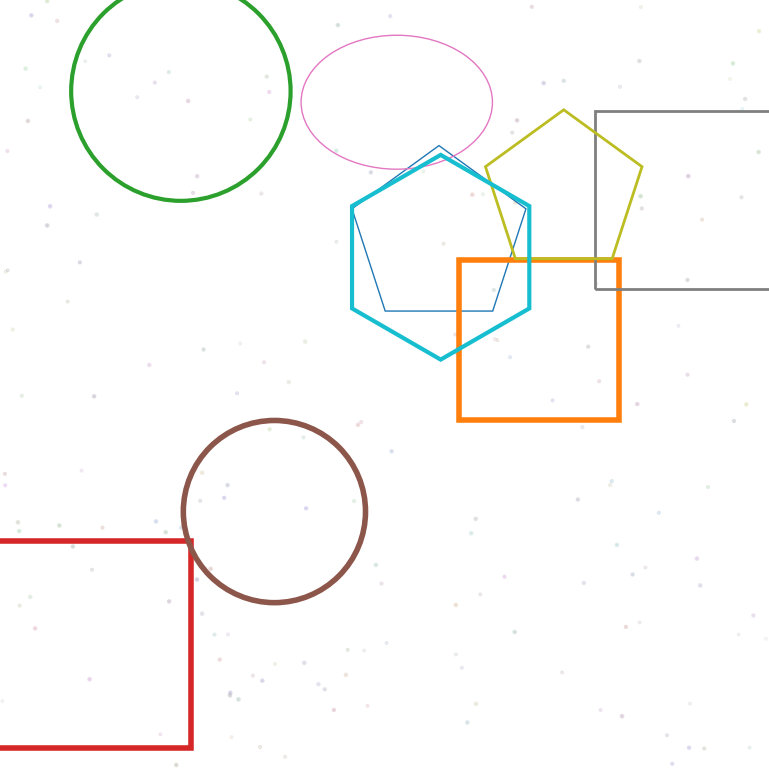[{"shape": "pentagon", "thickness": 0.5, "radius": 0.59, "center": [0.57, 0.692]}, {"shape": "square", "thickness": 2, "radius": 0.52, "center": [0.7, 0.558]}, {"shape": "circle", "thickness": 1.5, "radius": 0.71, "center": [0.235, 0.882]}, {"shape": "square", "thickness": 2, "radius": 0.67, "center": [0.113, 0.163]}, {"shape": "circle", "thickness": 2, "radius": 0.59, "center": [0.356, 0.336]}, {"shape": "oval", "thickness": 0.5, "radius": 0.62, "center": [0.515, 0.867]}, {"shape": "square", "thickness": 1, "radius": 0.58, "center": [0.888, 0.74]}, {"shape": "pentagon", "thickness": 1, "radius": 0.53, "center": [0.732, 0.75]}, {"shape": "hexagon", "thickness": 1.5, "radius": 0.66, "center": [0.572, 0.666]}]